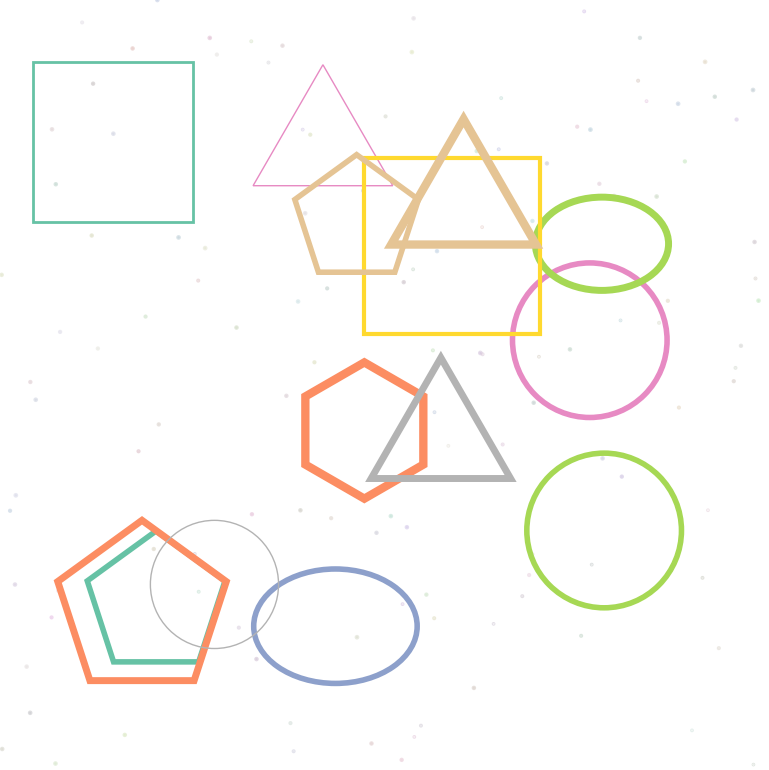[{"shape": "pentagon", "thickness": 2, "radius": 0.47, "center": [0.203, 0.216]}, {"shape": "square", "thickness": 1, "radius": 0.52, "center": [0.147, 0.816]}, {"shape": "pentagon", "thickness": 2.5, "radius": 0.58, "center": [0.184, 0.209]}, {"shape": "hexagon", "thickness": 3, "radius": 0.44, "center": [0.473, 0.441]}, {"shape": "oval", "thickness": 2, "radius": 0.53, "center": [0.436, 0.187]}, {"shape": "circle", "thickness": 2, "radius": 0.5, "center": [0.766, 0.558]}, {"shape": "triangle", "thickness": 0.5, "radius": 0.52, "center": [0.419, 0.811]}, {"shape": "circle", "thickness": 2, "radius": 0.5, "center": [0.785, 0.311]}, {"shape": "oval", "thickness": 2.5, "radius": 0.43, "center": [0.782, 0.683]}, {"shape": "square", "thickness": 1.5, "radius": 0.57, "center": [0.587, 0.681]}, {"shape": "triangle", "thickness": 3, "radius": 0.54, "center": [0.602, 0.737]}, {"shape": "pentagon", "thickness": 2, "radius": 0.42, "center": [0.463, 0.715]}, {"shape": "circle", "thickness": 0.5, "radius": 0.42, "center": [0.279, 0.241]}, {"shape": "triangle", "thickness": 2.5, "radius": 0.52, "center": [0.573, 0.431]}]